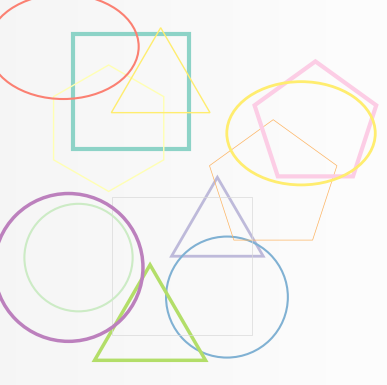[{"shape": "square", "thickness": 3, "radius": 0.75, "center": [0.337, 0.763]}, {"shape": "hexagon", "thickness": 1, "radius": 0.82, "center": [0.28, 0.667]}, {"shape": "triangle", "thickness": 2, "radius": 0.68, "center": [0.561, 0.403]}, {"shape": "oval", "thickness": 1.5, "radius": 0.97, "center": [0.163, 0.879]}, {"shape": "circle", "thickness": 1.5, "radius": 0.79, "center": [0.586, 0.228]}, {"shape": "pentagon", "thickness": 0.5, "radius": 0.86, "center": [0.705, 0.516]}, {"shape": "triangle", "thickness": 2.5, "radius": 0.83, "center": [0.387, 0.147]}, {"shape": "pentagon", "thickness": 3, "radius": 0.83, "center": [0.814, 0.675]}, {"shape": "square", "thickness": 0.5, "radius": 0.9, "center": [0.47, 0.31]}, {"shape": "circle", "thickness": 2.5, "radius": 0.96, "center": [0.177, 0.305]}, {"shape": "circle", "thickness": 1.5, "radius": 0.7, "center": [0.203, 0.331]}, {"shape": "oval", "thickness": 2, "radius": 0.96, "center": [0.777, 0.654]}, {"shape": "triangle", "thickness": 1, "radius": 0.74, "center": [0.415, 0.781]}]